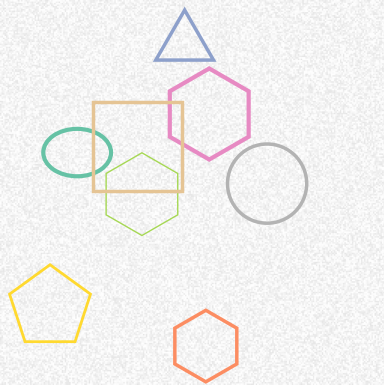[{"shape": "oval", "thickness": 3, "radius": 0.44, "center": [0.2, 0.604]}, {"shape": "hexagon", "thickness": 2.5, "radius": 0.46, "center": [0.535, 0.101]}, {"shape": "triangle", "thickness": 2.5, "radius": 0.43, "center": [0.48, 0.887]}, {"shape": "hexagon", "thickness": 3, "radius": 0.59, "center": [0.543, 0.704]}, {"shape": "hexagon", "thickness": 1, "radius": 0.54, "center": [0.369, 0.496]}, {"shape": "pentagon", "thickness": 2, "radius": 0.55, "center": [0.13, 0.202]}, {"shape": "square", "thickness": 2.5, "radius": 0.58, "center": [0.356, 0.621]}, {"shape": "circle", "thickness": 2.5, "radius": 0.51, "center": [0.694, 0.523]}]